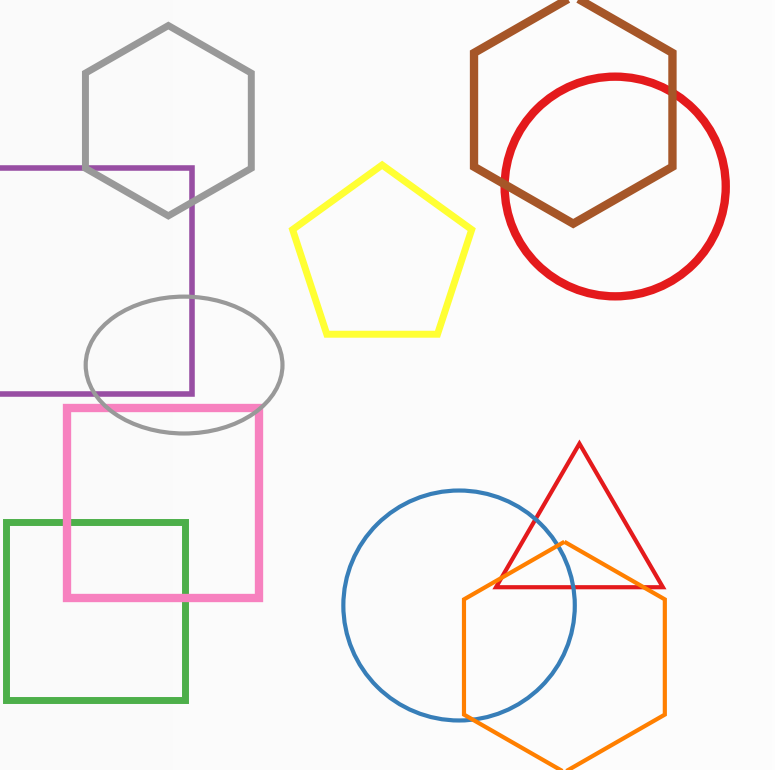[{"shape": "triangle", "thickness": 1.5, "radius": 0.62, "center": [0.748, 0.3]}, {"shape": "circle", "thickness": 3, "radius": 0.71, "center": [0.794, 0.758]}, {"shape": "circle", "thickness": 1.5, "radius": 0.75, "center": [0.592, 0.214]}, {"shape": "square", "thickness": 2.5, "radius": 0.58, "center": [0.124, 0.206]}, {"shape": "square", "thickness": 2, "radius": 0.74, "center": [0.1, 0.635]}, {"shape": "hexagon", "thickness": 1.5, "radius": 0.75, "center": [0.728, 0.147]}, {"shape": "pentagon", "thickness": 2.5, "radius": 0.61, "center": [0.493, 0.664]}, {"shape": "hexagon", "thickness": 3, "radius": 0.74, "center": [0.74, 0.857]}, {"shape": "square", "thickness": 3, "radius": 0.62, "center": [0.21, 0.347]}, {"shape": "oval", "thickness": 1.5, "radius": 0.63, "center": [0.238, 0.526]}, {"shape": "hexagon", "thickness": 2.5, "radius": 0.62, "center": [0.217, 0.843]}]